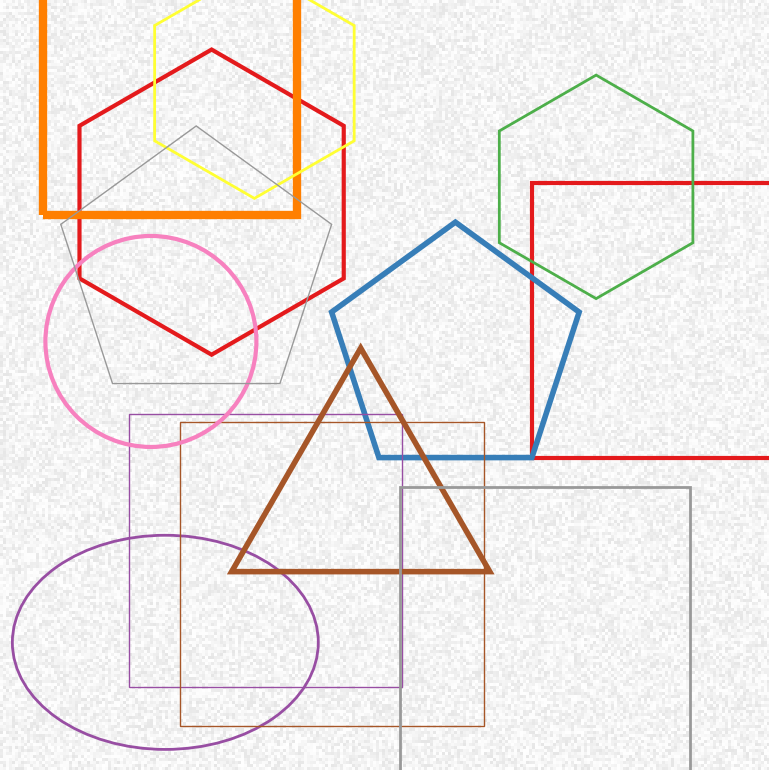[{"shape": "square", "thickness": 1.5, "radius": 0.89, "center": [0.87, 0.584]}, {"shape": "hexagon", "thickness": 1.5, "radius": 0.99, "center": [0.275, 0.738]}, {"shape": "pentagon", "thickness": 2, "radius": 0.85, "center": [0.591, 0.542]}, {"shape": "hexagon", "thickness": 1, "radius": 0.73, "center": [0.774, 0.757]}, {"shape": "square", "thickness": 0.5, "radius": 0.89, "center": [0.345, 0.286]}, {"shape": "oval", "thickness": 1, "radius": 0.99, "center": [0.215, 0.166]}, {"shape": "square", "thickness": 3, "radius": 0.82, "center": [0.221, 0.886]}, {"shape": "hexagon", "thickness": 1, "radius": 0.75, "center": [0.33, 0.892]}, {"shape": "triangle", "thickness": 2, "radius": 0.97, "center": [0.468, 0.354]}, {"shape": "square", "thickness": 0.5, "radius": 0.99, "center": [0.432, 0.254]}, {"shape": "circle", "thickness": 1.5, "radius": 0.69, "center": [0.196, 0.557]}, {"shape": "pentagon", "thickness": 0.5, "radius": 0.92, "center": [0.255, 0.651]}, {"shape": "square", "thickness": 1, "radius": 0.94, "center": [0.707, 0.179]}]